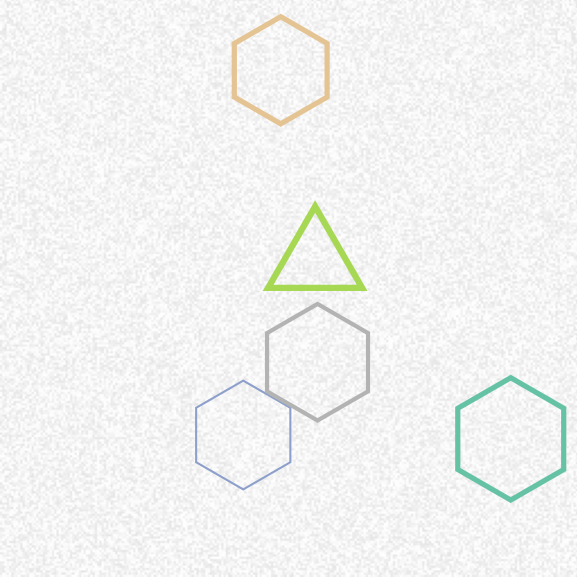[{"shape": "hexagon", "thickness": 2.5, "radius": 0.53, "center": [0.884, 0.239]}, {"shape": "hexagon", "thickness": 1, "radius": 0.47, "center": [0.421, 0.246]}, {"shape": "triangle", "thickness": 3, "radius": 0.47, "center": [0.546, 0.548]}, {"shape": "hexagon", "thickness": 2.5, "radius": 0.46, "center": [0.486, 0.877]}, {"shape": "hexagon", "thickness": 2, "radius": 0.5, "center": [0.55, 0.372]}]